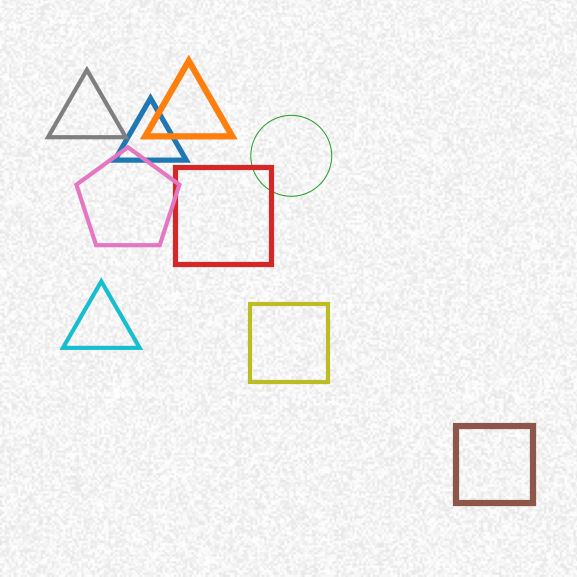[{"shape": "triangle", "thickness": 2.5, "radius": 0.36, "center": [0.261, 0.758]}, {"shape": "triangle", "thickness": 3, "radius": 0.44, "center": [0.327, 0.807]}, {"shape": "circle", "thickness": 0.5, "radius": 0.35, "center": [0.504, 0.729]}, {"shape": "square", "thickness": 2.5, "radius": 0.42, "center": [0.386, 0.626]}, {"shape": "square", "thickness": 3, "radius": 0.33, "center": [0.857, 0.194]}, {"shape": "pentagon", "thickness": 2, "radius": 0.47, "center": [0.221, 0.65]}, {"shape": "triangle", "thickness": 2, "radius": 0.39, "center": [0.15, 0.8]}, {"shape": "square", "thickness": 2, "radius": 0.34, "center": [0.501, 0.406]}, {"shape": "triangle", "thickness": 2, "radius": 0.38, "center": [0.175, 0.435]}]